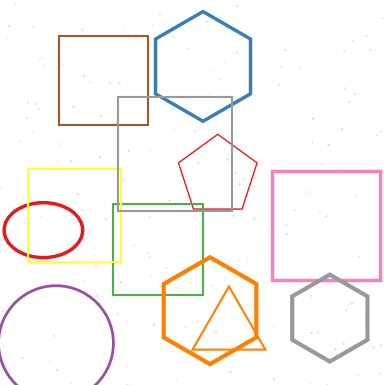[{"shape": "oval", "thickness": 2.5, "radius": 0.51, "center": [0.113, 0.402]}, {"shape": "pentagon", "thickness": 1, "radius": 0.54, "center": [0.566, 0.544]}, {"shape": "hexagon", "thickness": 2.5, "radius": 0.71, "center": [0.527, 0.827]}, {"shape": "square", "thickness": 1.5, "radius": 0.59, "center": [0.411, 0.352]}, {"shape": "circle", "thickness": 2, "radius": 0.75, "center": [0.145, 0.109]}, {"shape": "triangle", "thickness": 1.5, "radius": 0.55, "center": [0.595, 0.147]}, {"shape": "hexagon", "thickness": 3, "radius": 0.69, "center": [0.546, 0.193]}, {"shape": "square", "thickness": 1.5, "radius": 0.6, "center": [0.193, 0.44]}, {"shape": "square", "thickness": 1.5, "radius": 0.58, "center": [0.269, 0.79]}, {"shape": "square", "thickness": 2.5, "radius": 0.7, "center": [0.847, 0.414]}, {"shape": "square", "thickness": 1.5, "radius": 0.74, "center": [0.454, 0.601]}, {"shape": "hexagon", "thickness": 3, "radius": 0.56, "center": [0.857, 0.174]}]